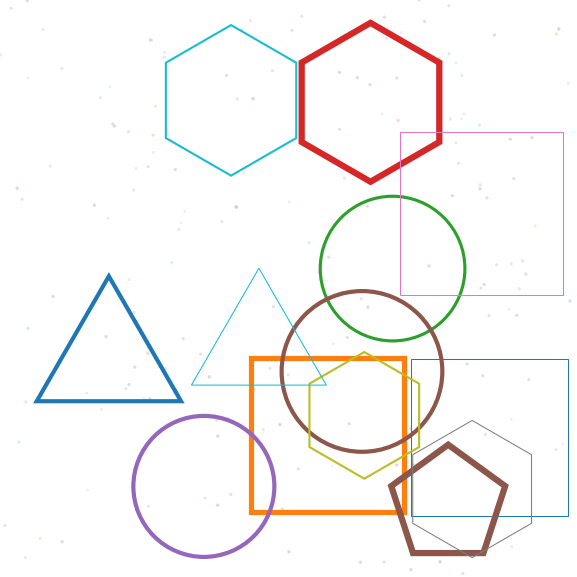[{"shape": "triangle", "thickness": 2, "radius": 0.72, "center": [0.189, 0.377]}, {"shape": "square", "thickness": 0.5, "radius": 0.68, "center": [0.847, 0.242]}, {"shape": "square", "thickness": 2.5, "radius": 0.66, "center": [0.567, 0.246]}, {"shape": "circle", "thickness": 1.5, "radius": 0.63, "center": [0.68, 0.534]}, {"shape": "hexagon", "thickness": 3, "radius": 0.69, "center": [0.642, 0.822]}, {"shape": "circle", "thickness": 2, "radius": 0.61, "center": [0.353, 0.157]}, {"shape": "pentagon", "thickness": 3, "radius": 0.52, "center": [0.776, 0.125]}, {"shape": "circle", "thickness": 2, "radius": 0.7, "center": [0.627, 0.356]}, {"shape": "square", "thickness": 0.5, "radius": 0.71, "center": [0.834, 0.63]}, {"shape": "hexagon", "thickness": 0.5, "radius": 0.59, "center": [0.818, 0.152]}, {"shape": "hexagon", "thickness": 1, "radius": 0.55, "center": [0.631, 0.28]}, {"shape": "triangle", "thickness": 0.5, "radius": 0.67, "center": [0.448, 0.4]}, {"shape": "hexagon", "thickness": 1, "radius": 0.65, "center": [0.4, 0.825]}]